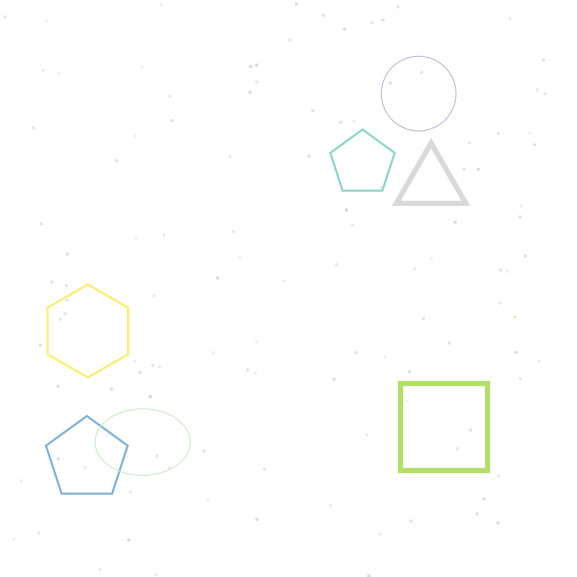[{"shape": "pentagon", "thickness": 1, "radius": 0.29, "center": [0.628, 0.716]}, {"shape": "circle", "thickness": 0.5, "radius": 0.32, "center": [0.725, 0.837]}, {"shape": "pentagon", "thickness": 1, "radius": 0.37, "center": [0.15, 0.204]}, {"shape": "square", "thickness": 2.5, "radius": 0.38, "center": [0.768, 0.26]}, {"shape": "triangle", "thickness": 2.5, "radius": 0.35, "center": [0.746, 0.682]}, {"shape": "oval", "thickness": 0.5, "radius": 0.41, "center": [0.247, 0.234]}, {"shape": "hexagon", "thickness": 1, "radius": 0.4, "center": [0.152, 0.426]}]